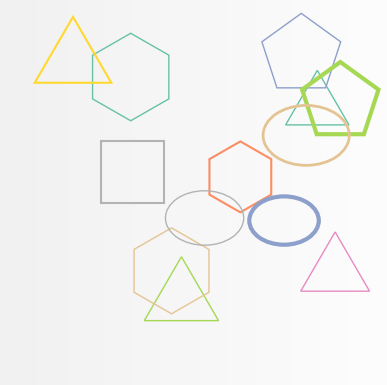[{"shape": "hexagon", "thickness": 1, "radius": 0.57, "center": [0.337, 0.8]}, {"shape": "triangle", "thickness": 1, "radius": 0.47, "center": [0.819, 0.723]}, {"shape": "hexagon", "thickness": 1.5, "radius": 0.46, "center": [0.62, 0.541]}, {"shape": "oval", "thickness": 3, "radius": 0.45, "center": [0.733, 0.427]}, {"shape": "pentagon", "thickness": 1, "radius": 0.53, "center": [0.778, 0.858]}, {"shape": "triangle", "thickness": 1, "radius": 0.51, "center": [0.865, 0.295]}, {"shape": "triangle", "thickness": 1, "radius": 0.55, "center": [0.468, 0.222]}, {"shape": "pentagon", "thickness": 3, "radius": 0.52, "center": [0.878, 0.735]}, {"shape": "triangle", "thickness": 1.5, "radius": 0.57, "center": [0.188, 0.842]}, {"shape": "hexagon", "thickness": 1, "radius": 0.56, "center": [0.443, 0.297]}, {"shape": "oval", "thickness": 2, "radius": 0.56, "center": [0.79, 0.648]}, {"shape": "oval", "thickness": 1, "radius": 0.5, "center": [0.528, 0.434]}, {"shape": "square", "thickness": 1.5, "radius": 0.41, "center": [0.342, 0.553]}]